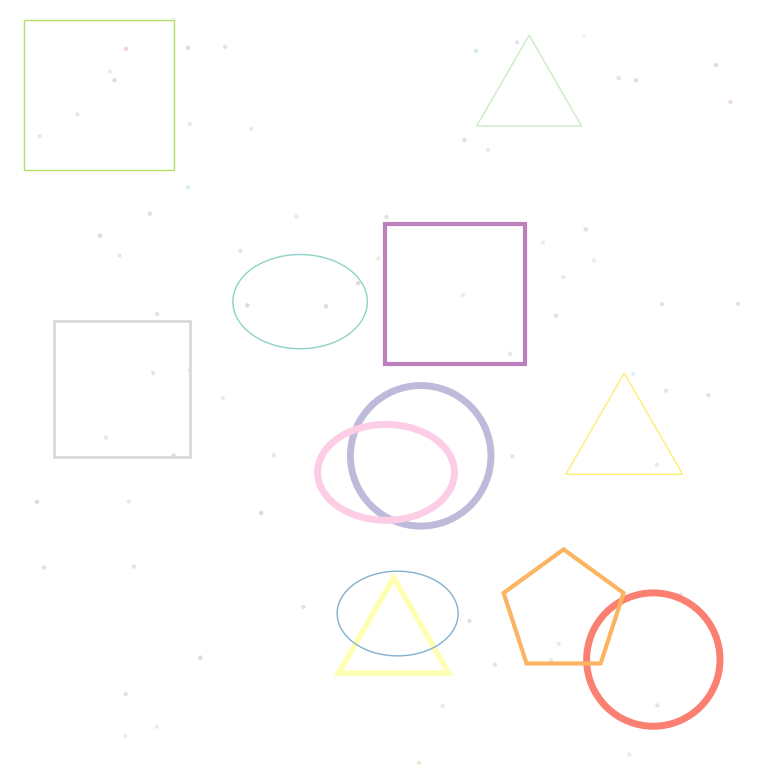[{"shape": "oval", "thickness": 0.5, "radius": 0.44, "center": [0.39, 0.608]}, {"shape": "triangle", "thickness": 2, "radius": 0.41, "center": [0.511, 0.167]}, {"shape": "circle", "thickness": 2.5, "radius": 0.46, "center": [0.546, 0.408]}, {"shape": "circle", "thickness": 2.5, "radius": 0.43, "center": [0.848, 0.143]}, {"shape": "oval", "thickness": 0.5, "radius": 0.39, "center": [0.516, 0.203]}, {"shape": "pentagon", "thickness": 1.5, "radius": 0.41, "center": [0.732, 0.205]}, {"shape": "square", "thickness": 0.5, "radius": 0.49, "center": [0.128, 0.876]}, {"shape": "oval", "thickness": 2.5, "radius": 0.44, "center": [0.501, 0.387]}, {"shape": "square", "thickness": 1, "radius": 0.44, "center": [0.158, 0.495]}, {"shape": "square", "thickness": 1.5, "radius": 0.45, "center": [0.591, 0.618]}, {"shape": "triangle", "thickness": 0.5, "radius": 0.39, "center": [0.687, 0.876]}, {"shape": "triangle", "thickness": 0.5, "radius": 0.44, "center": [0.811, 0.428]}]